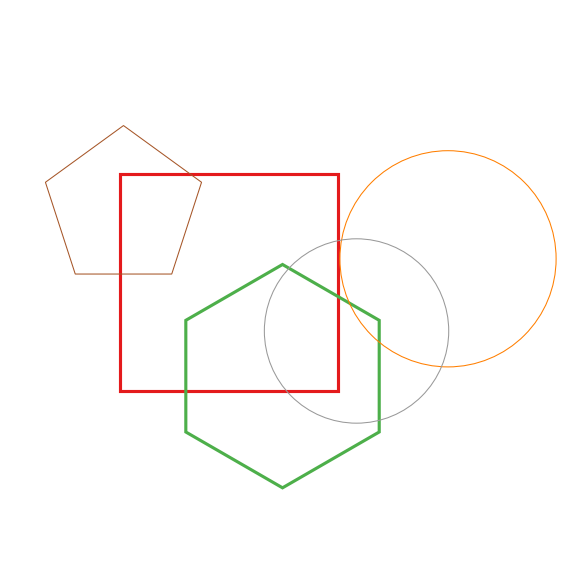[{"shape": "square", "thickness": 1.5, "radius": 0.94, "center": [0.397, 0.51]}, {"shape": "hexagon", "thickness": 1.5, "radius": 0.97, "center": [0.489, 0.348]}, {"shape": "circle", "thickness": 0.5, "radius": 0.94, "center": [0.776, 0.551]}, {"shape": "pentagon", "thickness": 0.5, "radius": 0.71, "center": [0.214, 0.64]}, {"shape": "circle", "thickness": 0.5, "radius": 0.8, "center": [0.617, 0.426]}]